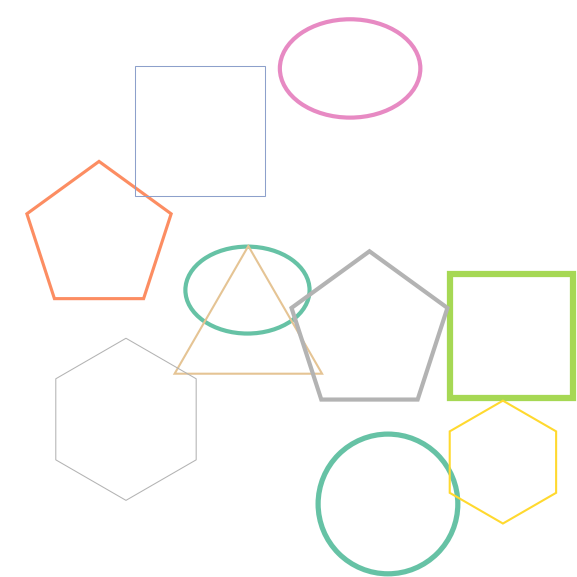[{"shape": "oval", "thickness": 2, "radius": 0.54, "center": [0.429, 0.497]}, {"shape": "circle", "thickness": 2.5, "radius": 0.6, "center": [0.672, 0.126]}, {"shape": "pentagon", "thickness": 1.5, "radius": 0.66, "center": [0.171, 0.588]}, {"shape": "square", "thickness": 0.5, "radius": 0.56, "center": [0.347, 0.772]}, {"shape": "oval", "thickness": 2, "radius": 0.61, "center": [0.606, 0.881]}, {"shape": "square", "thickness": 3, "radius": 0.53, "center": [0.885, 0.418]}, {"shape": "hexagon", "thickness": 1, "radius": 0.53, "center": [0.871, 0.199]}, {"shape": "triangle", "thickness": 1, "radius": 0.74, "center": [0.43, 0.426]}, {"shape": "hexagon", "thickness": 0.5, "radius": 0.7, "center": [0.218, 0.273]}, {"shape": "pentagon", "thickness": 2, "radius": 0.71, "center": [0.64, 0.422]}]